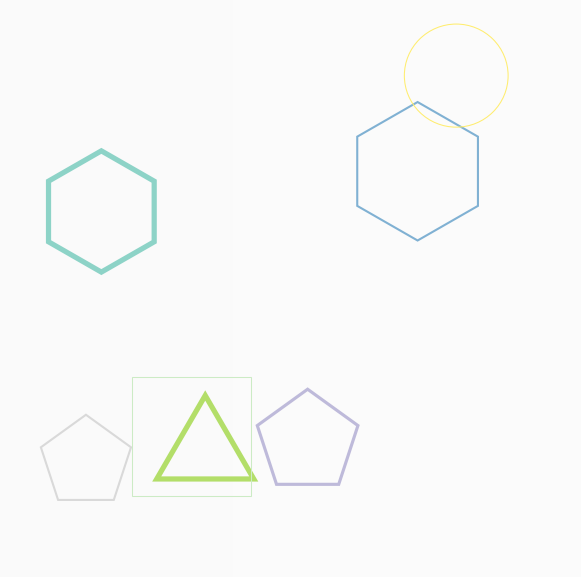[{"shape": "hexagon", "thickness": 2.5, "radius": 0.52, "center": [0.174, 0.633]}, {"shape": "pentagon", "thickness": 1.5, "radius": 0.46, "center": [0.529, 0.234]}, {"shape": "hexagon", "thickness": 1, "radius": 0.6, "center": [0.718, 0.703]}, {"shape": "triangle", "thickness": 2.5, "radius": 0.48, "center": [0.353, 0.218]}, {"shape": "pentagon", "thickness": 1, "radius": 0.41, "center": [0.148, 0.199]}, {"shape": "square", "thickness": 0.5, "radius": 0.51, "center": [0.329, 0.244]}, {"shape": "circle", "thickness": 0.5, "radius": 0.45, "center": [0.785, 0.868]}]